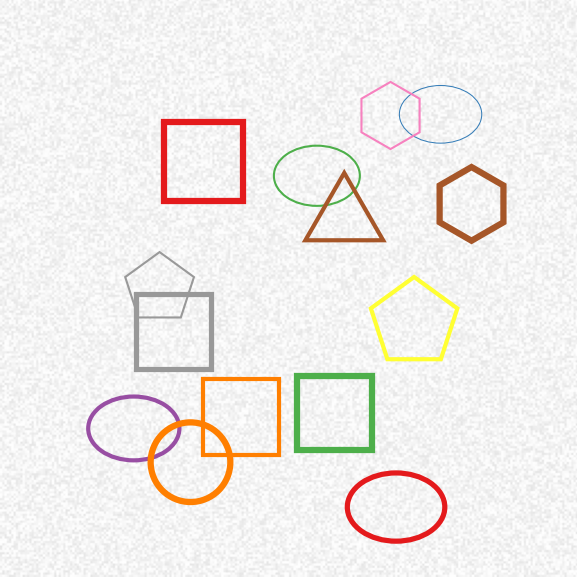[{"shape": "square", "thickness": 3, "radius": 0.34, "center": [0.352, 0.72]}, {"shape": "oval", "thickness": 2.5, "radius": 0.42, "center": [0.686, 0.121]}, {"shape": "oval", "thickness": 0.5, "radius": 0.36, "center": [0.763, 0.801]}, {"shape": "square", "thickness": 3, "radius": 0.32, "center": [0.58, 0.284]}, {"shape": "oval", "thickness": 1, "radius": 0.37, "center": [0.549, 0.695]}, {"shape": "oval", "thickness": 2, "radius": 0.39, "center": [0.232, 0.257]}, {"shape": "square", "thickness": 2, "radius": 0.33, "center": [0.418, 0.277]}, {"shape": "circle", "thickness": 3, "radius": 0.34, "center": [0.33, 0.199]}, {"shape": "pentagon", "thickness": 2, "radius": 0.39, "center": [0.717, 0.441]}, {"shape": "hexagon", "thickness": 3, "radius": 0.32, "center": [0.817, 0.646]}, {"shape": "triangle", "thickness": 2, "radius": 0.39, "center": [0.596, 0.622]}, {"shape": "hexagon", "thickness": 1, "radius": 0.29, "center": [0.676, 0.799]}, {"shape": "square", "thickness": 2.5, "radius": 0.33, "center": [0.301, 0.425]}, {"shape": "pentagon", "thickness": 1, "radius": 0.31, "center": [0.276, 0.5]}]